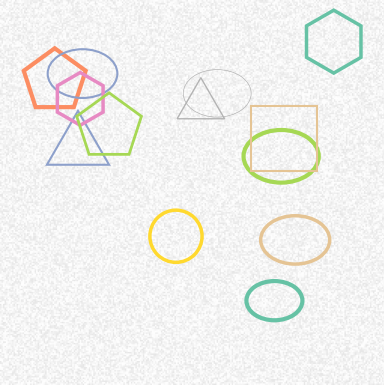[{"shape": "oval", "thickness": 3, "radius": 0.36, "center": [0.713, 0.219]}, {"shape": "hexagon", "thickness": 2.5, "radius": 0.41, "center": [0.867, 0.892]}, {"shape": "pentagon", "thickness": 3, "radius": 0.42, "center": [0.142, 0.79]}, {"shape": "oval", "thickness": 1.5, "radius": 0.45, "center": [0.214, 0.809]}, {"shape": "triangle", "thickness": 1.5, "radius": 0.47, "center": [0.203, 0.619]}, {"shape": "hexagon", "thickness": 2.5, "radius": 0.34, "center": [0.208, 0.743]}, {"shape": "pentagon", "thickness": 2, "radius": 0.44, "center": [0.283, 0.671]}, {"shape": "oval", "thickness": 3, "radius": 0.49, "center": [0.73, 0.594]}, {"shape": "circle", "thickness": 2.5, "radius": 0.34, "center": [0.457, 0.386]}, {"shape": "oval", "thickness": 2.5, "radius": 0.45, "center": [0.767, 0.377]}, {"shape": "square", "thickness": 1.5, "radius": 0.43, "center": [0.738, 0.64]}, {"shape": "triangle", "thickness": 1, "radius": 0.36, "center": [0.522, 0.727]}, {"shape": "oval", "thickness": 0.5, "radius": 0.44, "center": [0.564, 0.757]}]